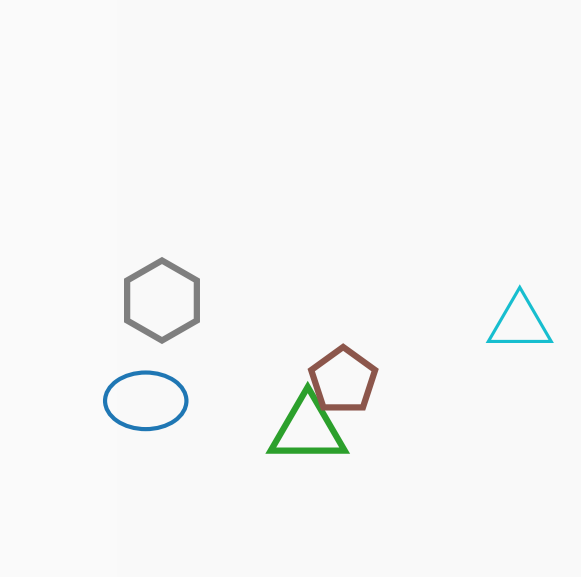[{"shape": "oval", "thickness": 2, "radius": 0.35, "center": [0.251, 0.305]}, {"shape": "triangle", "thickness": 3, "radius": 0.37, "center": [0.529, 0.256]}, {"shape": "pentagon", "thickness": 3, "radius": 0.29, "center": [0.59, 0.34]}, {"shape": "hexagon", "thickness": 3, "radius": 0.35, "center": [0.279, 0.479]}, {"shape": "triangle", "thickness": 1.5, "radius": 0.31, "center": [0.894, 0.439]}]